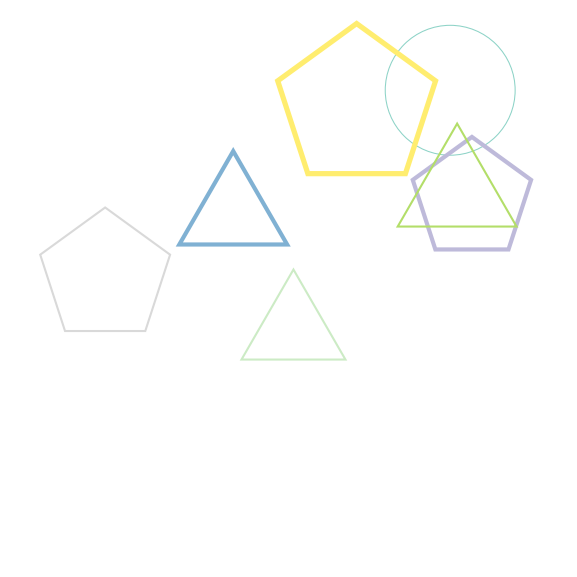[{"shape": "circle", "thickness": 0.5, "radius": 0.56, "center": [0.78, 0.843]}, {"shape": "pentagon", "thickness": 2, "radius": 0.54, "center": [0.817, 0.654]}, {"shape": "triangle", "thickness": 2, "radius": 0.54, "center": [0.404, 0.63]}, {"shape": "triangle", "thickness": 1, "radius": 0.59, "center": [0.792, 0.666]}, {"shape": "pentagon", "thickness": 1, "radius": 0.59, "center": [0.182, 0.522]}, {"shape": "triangle", "thickness": 1, "radius": 0.52, "center": [0.508, 0.428]}, {"shape": "pentagon", "thickness": 2.5, "radius": 0.72, "center": [0.618, 0.815]}]